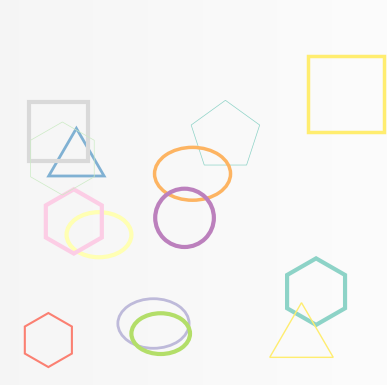[{"shape": "hexagon", "thickness": 3, "radius": 0.43, "center": [0.816, 0.243]}, {"shape": "pentagon", "thickness": 0.5, "radius": 0.46, "center": [0.582, 0.647]}, {"shape": "oval", "thickness": 3, "radius": 0.42, "center": [0.255, 0.39]}, {"shape": "oval", "thickness": 2, "radius": 0.46, "center": [0.396, 0.16]}, {"shape": "hexagon", "thickness": 1.5, "radius": 0.35, "center": [0.125, 0.117]}, {"shape": "triangle", "thickness": 2, "radius": 0.41, "center": [0.197, 0.584]}, {"shape": "oval", "thickness": 2.5, "radius": 0.49, "center": [0.497, 0.549]}, {"shape": "oval", "thickness": 3, "radius": 0.38, "center": [0.415, 0.133]}, {"shape": "hexagon", "thickness": 3, "radius": 0.42, "center": [0.191, 0.425]}, {"shape": "square", "thickness": 3, "radius": 0.38, "center": [0.151, 0.658]}, {"shape": "circle", "thickness": 3, "radius": 0.38, "center": [0.476, 0.434]}, {"shape": "hexagon", "thickness": 0.5, "radius": 0.47, "center": [0.161, 0.588]}, {"shape": "triangle", "thickness": 1, "radius": 0.47, "center": [0.778, 0.119]}, {"shape": "square", "thickness": 2.5, "radius": 0.49, "center": [0.892, 0.755]}]